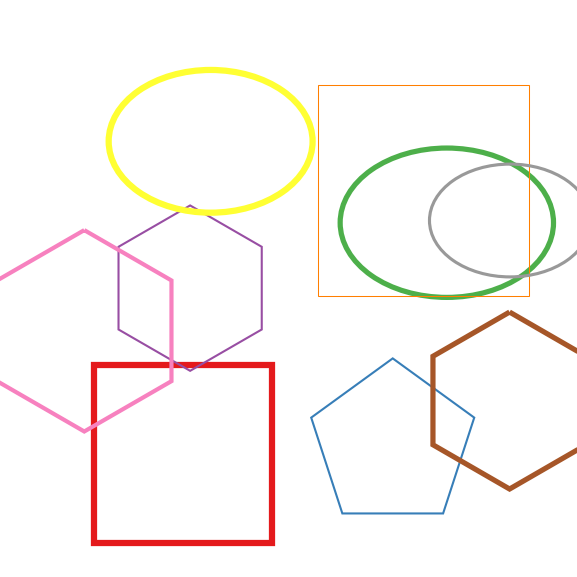[{"shape": "square", "thickness": 3, "radius": 0.77, "center": [0.318, 0.212]}, {"shape": "pentagon", "thickness": 1, "radius": 0.74, "center": [0.68, 0.23]}, {"shape": "oval", "thickness": 2.5, "radius": 0.92, "center": [0.774, 0.613]}, {"shape": "hexagon", "thickness": 1, "radius": 0.72, "center": [0.329, 0.5]}, {"shape": "square", "thickness": 0.5, "radius": 0.91, "center": [0.733, 0.669]}, {"shape": "oval", "thickness": 3, "radius": 0.88, "center": [0.365, 0.754]}, {"shape": "hexagon", "thickness": 2.5, "radius": 0.77, "center": [0.882, 0.306]}, {"shape": "hexagon", "thickness": 2, "radius": 0.87, "center": [0.146, 0.426]}, {"shape": "oval", "thickness": 1.5, "radius": 0.7, "center": [0.883, 0.617]}]